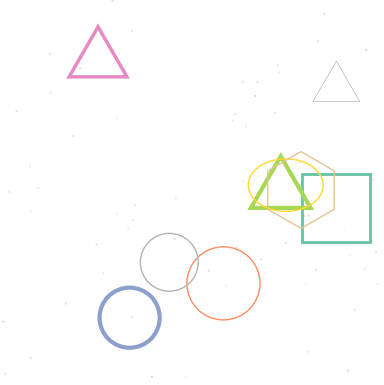[{"shape": "square", "thickness": 2, "radius": 0.44, "center": [0.873, 0.46]}, {"shape": "circle", "thickness": 1, "radius": 0.47, "center": [0.58, 0.264]}, {"shape": "circle", "thickness": 3, "radius": 0.39, "center": [0.337, 0.175]}, {"shape": "triangle", "thickness": 2.5, "radius": 0.43, "center": [0.255, 0.844]}, {"shape": "triangle", "thickness": 3, "radius": 0.45, "center": [0.729, 0.505]}, {"shape": "oval", "thickness": 1, "radius": 0.49, "center": [0.742, 0.519]}, {"shape": "hexagon", "thickness": 1, "radius": 0.5, "center": [0.782, 0.506]}, {"shape": "circle", "thickness": 1, "radius": 0.38, "center": [0.44, 0.319]}, {"shape": "triangle", "thickness": 0.5, "radius": 0.35, "center": [0.874, 0.771]}]